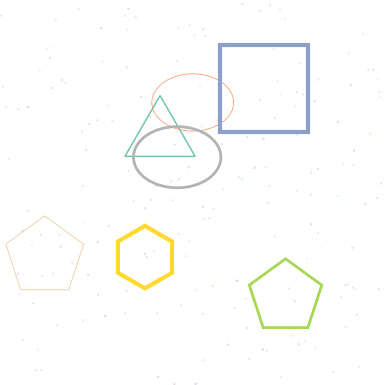[{"shape": "triangle", "thickness": 1, "radius": 0.53, "center": [0.416, 0.646]}, {"shape": "oval", "thickness": 0.5, "radius": 0.53, "center": [0.501, 0.734]}, {"shape": "square", "thickness": 3, "radius": 0.57, "center": [0.685, 0.77]}, {"shape": "pentagon", "thickness": 2, "radius": 0.49, "center": [0.742, 0.229]}, {"shape": "hexagon", "thickness": 3, "radius": 0.41, "center": [0.377, 0.332]}, {"shape": "pentagon", "thickness": 0.5, "radius": 0.53, "center": [0.116, 0.333]}, {"shape": "oval", "thickness": 2, "radius": 0.57, "center": [0.46, 0.592]}]